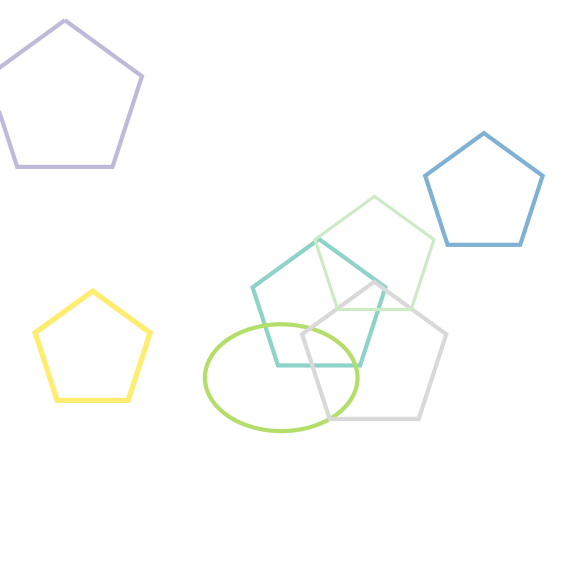[{"shape": "pentagon", "thickness": 2, "radius": 0.6, "center": [0.552, 0.464]}, {"shape": "pentagon", "thickness": 2, "radius": 0.7, "center": [0.112, 0.824]}, {"shape": "pentagon", "thickness": 2, "radius": 0.53, "center": [0.838, 0.662]}, {"shape": "oval", "thickness": 2, "radius": 0.66, "center": [0.487, 0.345]}, {"shape": "pentagon", "thickness": 2, "radius": 0.66, "center": [0.648, 0.38]}, {"shape": "pentagon", "thickness": 1.5, "radius": 0.54, "center": [0.648, 0.551]}, {"shape": "pentagon", "thickness": 2.5, "radius": 0.52, "center": [0.16, 0.39]}]